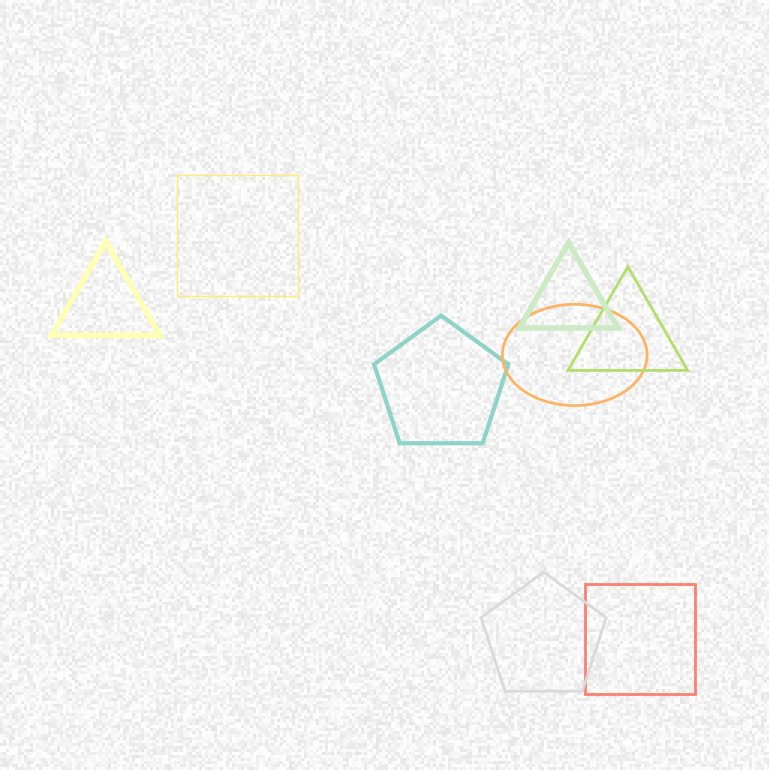[{"shape": "pentagon", "thickness": 1.5, "radius": 0.46, "center": [0.573, 0.499]}, {"shape": "triangle", "thickness": 2, "radius": 0.41, "center": [0.137, 0.605]}, {"shape": "square", "thickness": 1, "radius": 0.36, "center": [0.831, 0.17]}, {"shape": "oval", "thickness": 1, "radius": 0.47, "center": [0.746, 0.539]}, {"shape": "triangle", "thickness": 1, "radius": 0.45, "center": [0.815, 0.564]}, {"shape": "pentagon", "thickness": 1, "radius": 0.43, "center": [0.706, 0.172]}, {"shape": "triangle", "thickness": 2, "radius": 0.37, "center": [0.738, 0.611]}, {"shape": "square", "thickness": 0.5, "radius": 0.39, "center": [0.308, 0.694]}]